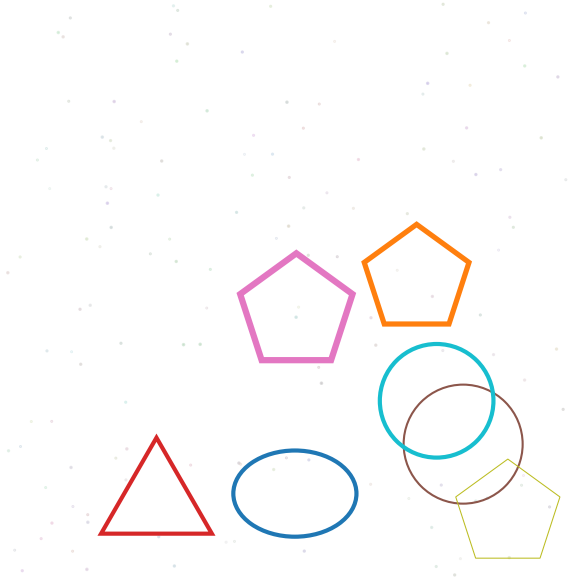[{"shape": "oval", "thickness": 2, "radius": 0.53, "center": [0.511, 0.144]}, {"shape": "pentagon", "thickness": 2.5, "radius": 0.48, "center": [0.721, 0.515]}, {"shape": "triangle", "thickness": 2, "radius": 0.55, "center": [0.271, 0.13]}, {"shape": "circle", "thickness": 1, "radius": 0.52, "center": [0.802, 0.23]}, {"shape": "pentagon", "thickness": 3, "radius": 0.51, "center": [0.513, 0.458]}, {"shape": "pentagon", "thickness": 0.5, "radius": 0.47, "center": [0.879, 0.109]}, {"shape": "circle", "thickness": 2, "radius": 0.49, "center": [0.756, 0.305]}]